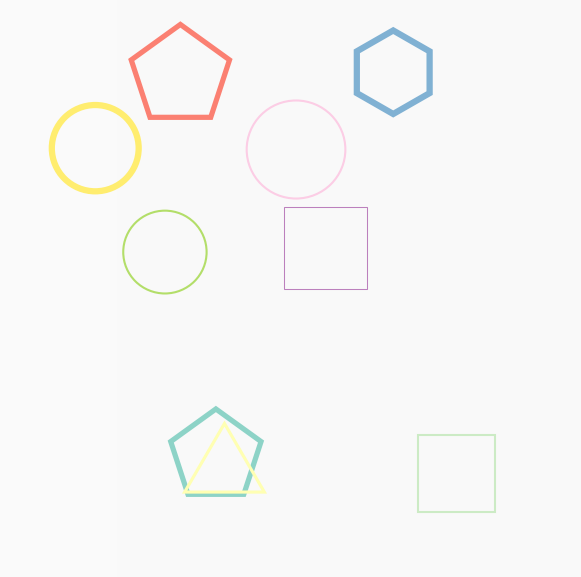[{"shape": "pentagon", "thickness": 2.5, "radius": 0.41, "center": [0.371, 0.209]}, {"shape": "triangle", "thickness": 1.5, "radius": 0.4, "center": [0.386, 0.187]}, {"shape": "pentagon", "thickness": 2.5, "radius": 0.44, "center": [0.31, 0.868]}, {"shape": "hexagon", "thickness": 3, "radius": 0.36, "center": [0.676, 0.874]}, {"shape": "circle", "thickness": 1, "radius": 0.36, "center": [0.284, 0.563]}, {"shape": "circle", "thickness": 1, "radius": 0.42, "center": [0.509, 0.74]}, {"shape": "square", "thickness": 0.5, "radius": 0.35, "center": [0.56, 0.57]}, {"shape": "square", "thickness": 1, "radius": 0.33, "center": [0.785, 0.179]}, {"shape": "circle", "thickness": 3, "radius": 0.37, "center": [0.164, 0.743]}]